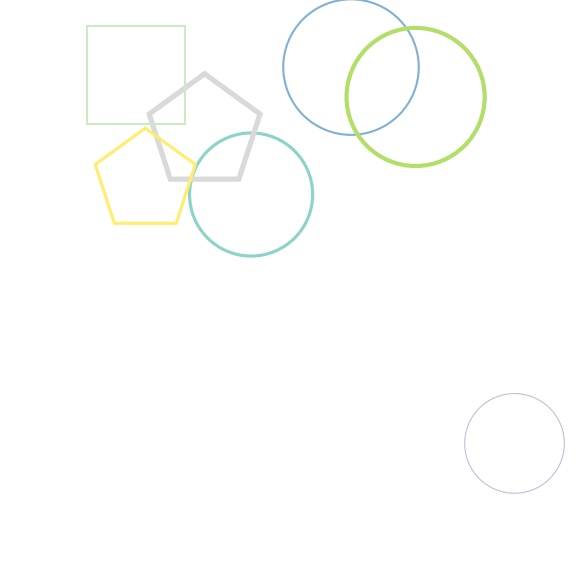[{"shape": "circle", "thickness": 1.5, "radius": 0.53, "center": [0.435, 0.662]}, {"shape": "circle", "thickness": 0.5, "radius": 0.43, "center": [0.891, 0.231]}, {"shape": "circle", "thickness": 1, "radius": 0.59, "center": [0.608, 0.883]}, {"shape": "circle", "thickness": 2, "radius": 0.6, "center": [0.72, 0.831]}, {"shape": "pentagon", "thickness": 2.5, "radius": 0.5, "center": [0.354, 0.771]}, {"shape": "square", "thickness": 1, "radius": 0.42, "center": [0.235, 0.869]}, {"shape": "pentagon", "thickness": 1.5, "radius": 0.46, "center": [0.252, 0.686]}]